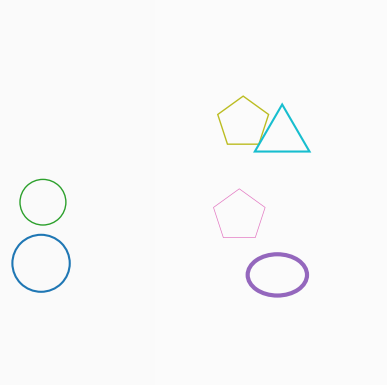[{"shape": "circle", "thickness": 1.5, "radius": 0.37, "center": [0.106, 0.316]}, {"shape": "circle", "thickness": 1, "radius": 0.3, "center": [0.111, 0.475]}, {"shape": "oval", "thickness": 3, "radius": 0.38, "center": [0.716, 0.286]}, {"shape": "pentagon", "thickness": 0.5, "radius": 0.35, "center": [0.618, 0.44]}, {"shape": "pentagon", "thickness": 1, "radius": 0.34, "center": [0.628, 0.681]}, {"shape": "triangle", "thickness": 1.5, "radius": 0.41, "center": [0.728, 0.647]}]